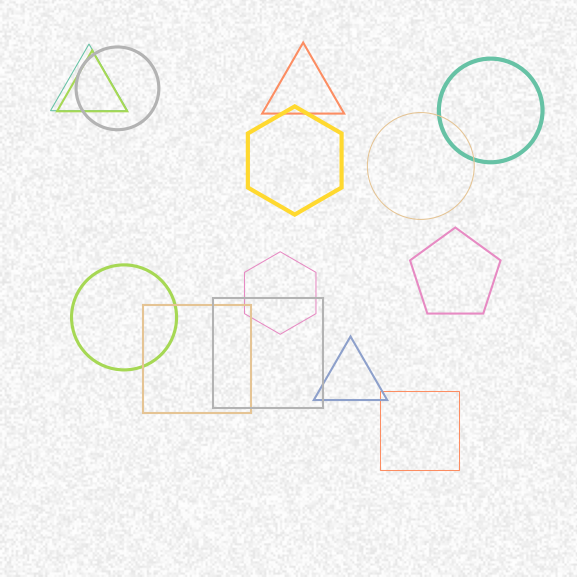[{"shape": "triangle", "thickness": 0.5, "radius": 0.38, "center": [0.154, 0.846]}, {"shape": "circle", "thickness": 2, "radius": 0.45, "center": [0.85, 0.808]}, {"shape": "triangle", "thickness": 1, "radius": 0.41, "center": [0.525, 0.843]}, {"shape": "square", "thickness": 0.5, "radius": 0.34, "center": [0.726, 0.254]}, {"shape": "triangle", "thickness": 1, "radius": 0.37, "center": [0.607, 0.343]}, {"shape": "pentagon", "thickness": 1, "radius": 0.41, "center": [0.788, 0.523]}, {"shape": "hexagon", "thickness": 0.5, "radius": 0.36, "center": [0.485, 0.492]}, {"shape": "triangle", "thickness": 1, "radius": 0.35, "center": [0.16, 0.842]}, {"shape": "circle", "thickness": 1.5, "radius": 0.45, "center": [0.215, 0.45]}, {"shape": "hexagon", "thickness": 2, "radius": 0.47, "center": [0.51, 0.721]}, {"shape": "square", "thickness": 1, "radius": 0.47, "center": [0.342, 0.378]}, {"shape": "circle", "thickness": 0.5, "radius": 0.46, "center": [0.729, 0.712]}, {"shape": "square", "thickness": 1, "radius": 0.48, "center": [0.464, 0.388]}, {"shape": "circle", "thickness": 1.5, "radius": 0.36, "center": [0.203, 0.846]}]